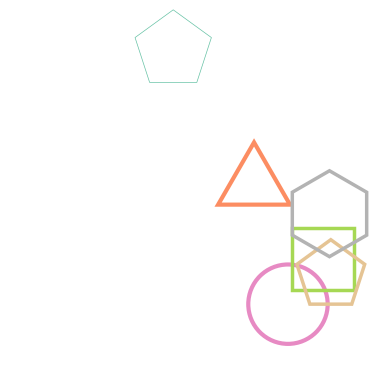[{"shape": "pentagon", "thickness": 0.5, "radius": 0.52, "center": [0.45, 0.87]}, {"shape": "triangle", "thickness": 3, "radius": 0.54, "center": [0.66, 0.522]}, {"shape": "circle", "thickness": 3, "radius": 0.52, "center": [0.748, 0.21]}, {"shape": "square", "thickness": 2.5, "radius": 0.4, "center": [0.84, 0.327]}, {"shape": "pentagon", "thickness": 2.5, "radius": 0.46, "center": [0.859, 0.285]}, {"shape": "hexagon", "thickness": 2.5, "radius": 0.56, "center": [0.856, 0.445]}]